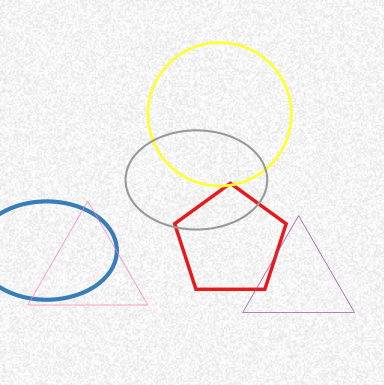[{"shape": "pentagon", "thickness": 2.5, "radius": 0.76, "center": [0.598, 0.372]}, {"shape": "oval", "thickness": 3, "radius": 0.91, "center": [0.121, 0.349]}, {"shape": "triangle", "thickness": 0.5, "radius": 0.84, "center": [0.776, 0.272]}, {"shape": "circle", "thickness": 2, "radius": 0.93, "center": [0.57, 0.703]}, {"shape": "triangle", "thickness": 0.5, "radius": 0.9, "center": [0.228, 0.298]}, {"shape": "oval", "thickness": 1.5, "radius": 0.92, "center": [0.51, 0.533]}]